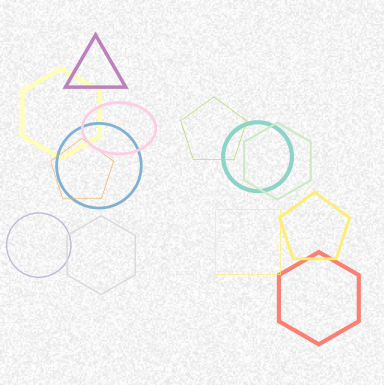[{"shape": "circle", "thickness": 3, "radius": 0.45, "center": [0.669, 0.593]}, {"shape": "hexagon", "thickness": 3, "radius": 0.58, "center": [0.159, 0.705]}, {"shape": "circle", "thickness": 1, "radius": 0.42, "center": [0.101, 0.363]}, {"shape": "hexagon", "thickness": 3, "radius": 0.6, "center": [0.828, 0.225]}, {"shape": "circle", "thickness": 2, "radius": 0.55, "center": [0.257, 0.57]}, {"shape": "pentagon", "thickness": 0.5, "radius": 0.43, "center": [0.213, 0.555]}, {"shape": "pentagon", "thickness": 0.5, "radius": 0.45, "center": [0.555, 0.658]}, {"shape": "oval", "thickness": 2, "radius": 0.48, "center": [0.309, 0.667]}, {"shape": "hexagon", "thickness": 1, "radius": 0.51, "center": [0.263, 0.337]}, {"shape": "triangle", "thickness": 2.5, "radius": 0.45, "center": [0.248, 0.819]}, {"shape": "hexagon", "thickness": 1.5, "radius": 0.5, "center": [0.721, 0.582]}, {"shape": "square", "thickness": 0.5, "radius": 0.42, "center": [0.643, 0.373]}, {"shape": "pentagon", "thickness": 2, "radius": 0.48, "center": [0.817, 0.405]}]